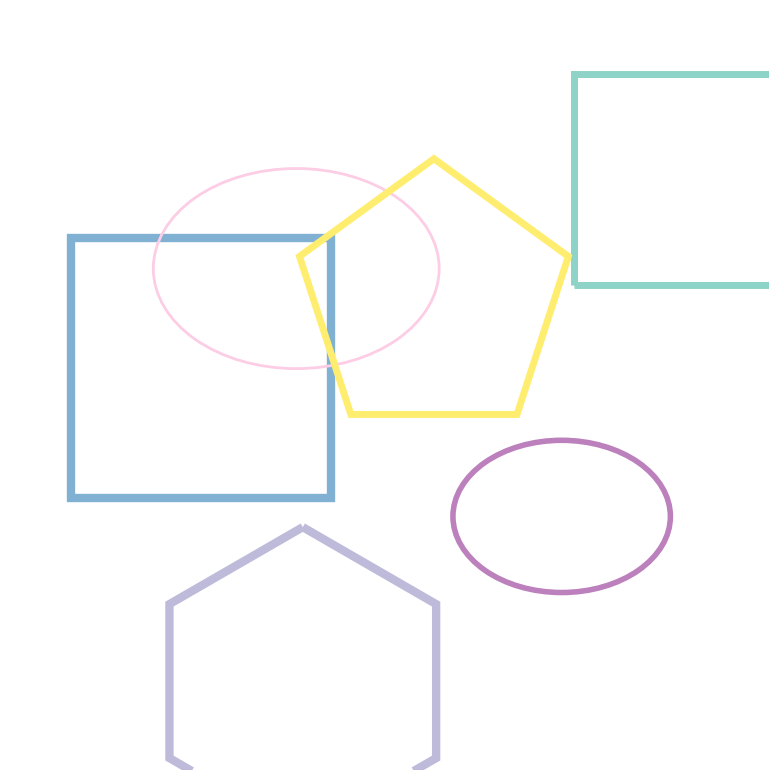[{"shape": "square", "thickness": 2.5, "radius": 0.69, "center": [0.882, 0.767]}, {"shape": "hexagon", "thickness": 3, "radius": 1.0, "center": [0.393, 0.115]}, {"shape": "square", "thickness": 3, "radius": 0.84, "center": [0.262, 0.523]}, {"shape": "oval", "thickness": 1, "radius": 0.93, "center": [0.385, 0.651]}, {"shape": "oval", "thickness": 2, "radius": 0.71, "center": [0.729, 0.329]}, {"shape": "pentagon", "thickness": 2.5, "radius": 0.92, "center": [0.564, 0.61]}]